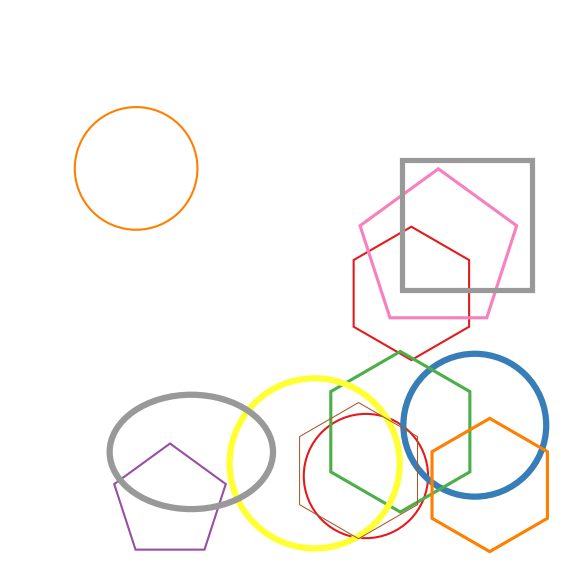[{"shape": "hexagon", "thickness": 1, "radius": 0.58, "center": [0.712, 0.491]}, {"shape": "circle", "thickness": 1, "radius": 0.54, "center": [0.634, 0.175]}, {"shape": "circle", "thickness": 3, "radius": 0.62, "center": [0.822, 0.263]}, {"shape": "hexagon", "thickness": 1.5, "radius": 0.7, "center": [0.693, 0.252]}, {"shape": "pentagon", "thickness": 1, "radius": 0.51, "center": [0.294, 0.13]}, {"shape": "circle", "thickness": 1, "radius": 0.53, "center": [0.236, 0.707]}, {"shape": "hexagon", "thickness": 1.5, "radius": 0.58, "center": [0.848, 0.159]}, {"shape": "circle", "thickness": 3, "radius": 0.74, "center": [0.545, 0.197]}, {"shape": "hexagon", "thickness": 0.5, "radius": 0.59, "center": [0.621, 0.184]}, {"shape": "pentagon", "thickness": 1.5, "radius": 0.71, "center": [0.759, 0.564]}, {"shape": "square", "thickness": 2.5, "radius": 0.56, "center": [0.809, 0.61]}, {"shape": "oval", "thickness": 3, "radius": 0.71, "center": [0.331, 0.217]}]